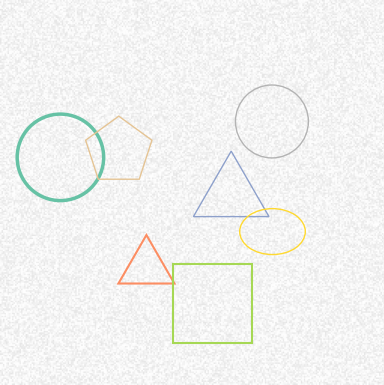[{"shape": "circle", "thickness": 2.5, "radius": 0.56, "center": [0.157, 0.591]}, {"shape": "triangle", "thickness": 1.5, "radius": 0.42, "center": [0.38, 0.306]}, {"shape": "triangle", "thickness": 1, "radius": 0.57, "center": [0.601, 0.494]}, {"shape": "square", "thickness": 1.5, "radius": 0.51, "center": [0.553, 0.212]}, {"shape": "oval", "thickness": 1, "radius": 0.43, "center": [0.708, 0.398]}, {"shape": "pentagon", "thickness": 1, "radius": 0.45, "center": [0.308, 0.608]}, {"shape": "circle", "thickness": 1, "radius": 0.47, "center": [0.706, 0.684]}]